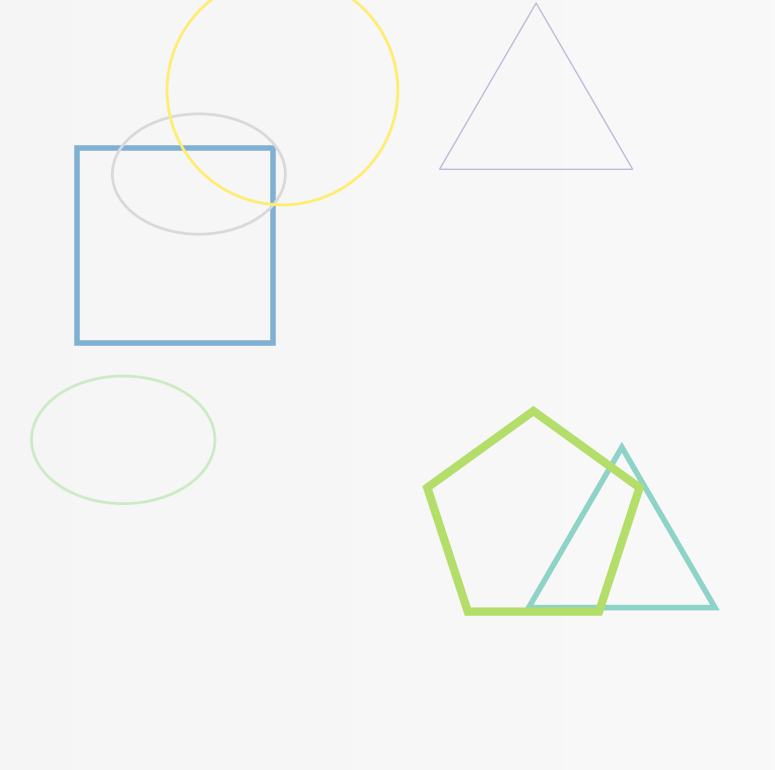[{"shape": "triangle", "thickness": 2, "radius": 0.69, "center": [0.802, 0.28]}, {"shape": "triangle", "thickness": 0.5, "radius": 0.72, "center": [0.692, 0.852]}, {"shape": "square", "thickness": 2, "radius": 0.63, "center": [0.226, 0.681]}, {"shape": "pentagon", "thickness": 3, "radius": 0.72, "center": [0.688, 0.322]}, {"shape": "oval", "thickness": 1, "radius": 0.56, "center": [0.257, 0.774]}, {"shape": "oval", "thickness": 1, "radius": 0.59, "center": [0.159, 0.429]}, {"shape": "circle", "thickness": 1, "radius": 0.74, "center": [0.364, 0.883]}]